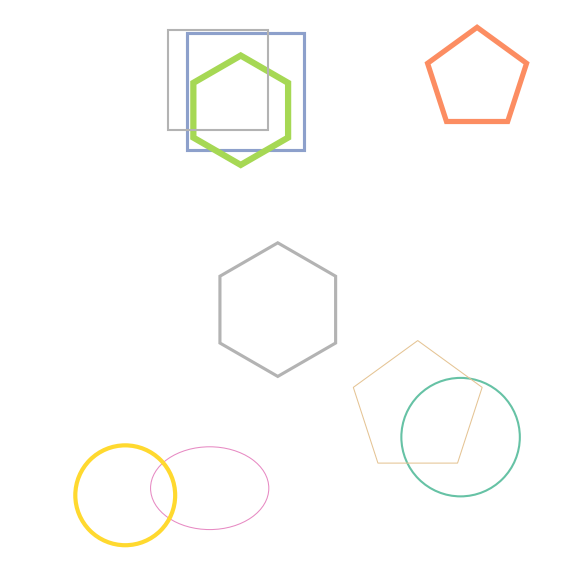[{"shape": "circle", "thickness": 1, "radius": 0.51, "center": [0.798, 0.242]}, {"shape": "pentagon", "thickness": 2.5, "radius": 0.45, "center": [0.826, 0.862]}, {"shape": "square", "thickness": 1.5, "radius": 0.51, "center": [0.425, 0.84]}, {"shape": "oval", "thickness": 0.5, "radius": 0.51, "center": [0.363, 0.154]}, {"shape": "hexagon", "thickness": 3, "radius": 0.47, "center": [0.417, 0.808]}, {"shape": "circle", "thickness": 2, "radius": 0.43, "center": [0.217, 0.141]}, {"shape": "pentagon", "thickness": 0.5, "radius": 0.59, "center": [0.723, 0.292]}, {"shape": "square", "thickness": 1, "radius": 0.43, "center": [0.378, 0.86]}, {"shape": "hexagon", "thickness": 1.5, "radius": 0.58, "center": [0.481, 0.463]}]